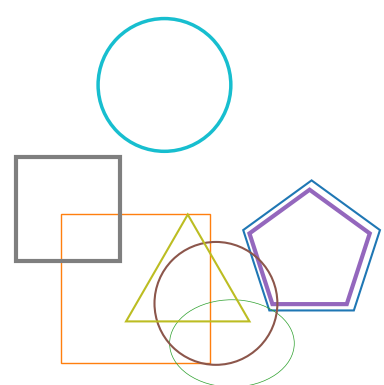[{"shape": "pentagon", "thickness": 1.5, "radius": 0.93, "center": [0.809, 0.345]}, {"shape": "square", "thickness": 1, "radius": 0.97, "center": [0.353, 0.252]}, {"shape": "oval", "thickness": 0.5, "radius": 0.81, "center": [0.602, 0.108]}, {"shape": "pentagon", "thickness": 3, "radius": 0.82, "center": [0.804, 0.343]}, {"shape": "circle", "thickness": 1.5, "radius": 0.8, "center": [0.561, 0.212]}, {"shape": "square", "thickness": 3, "radius": 0.67, "center": [0.176, 0.456]}, {"shape": "triangle", "thickness": 1.5, "radius": 0.93, "center": [0.488, 0.258]}, {"shape": "circle", "thickness": 2.5, "radius": 0.86, "center": [0.427, 0.779]}]